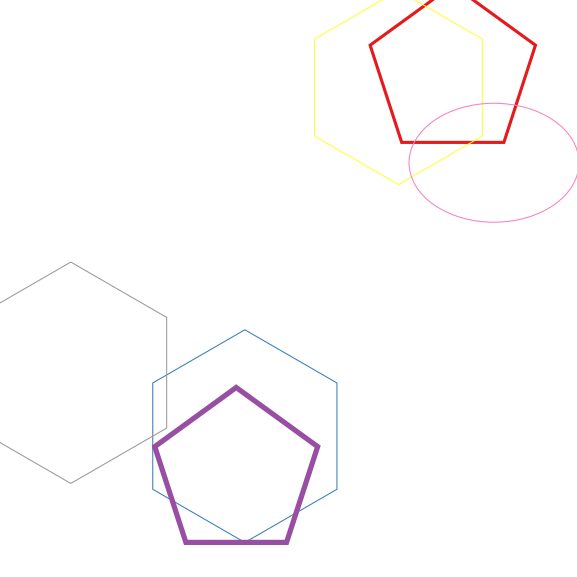[{"shape": "pentagon", "thickness": 1.5, "radius": 0.75, "center": [0.784, 0.874]}, {"shape": "hexagon", "thickness": 0.5, "radius": 0.92, "center": [0.424, 0.244]}, {"shape": "pentagon", "thickness": 2.5, "radius": 0.74, "center": [0.409, 0.18]}, {"shape": "hexagon", "thickness": 0.5, "radius": 0.84, "center": [0.69, 0.848]}, {"shape": "oval", "thickness": 0.5, "radius": 0.74, "center": [0.855, 0.717]}, {"shape": "hexagon", "thickness": 0.5, "radius": 0.96, "center": [0.123, 0.354]}]